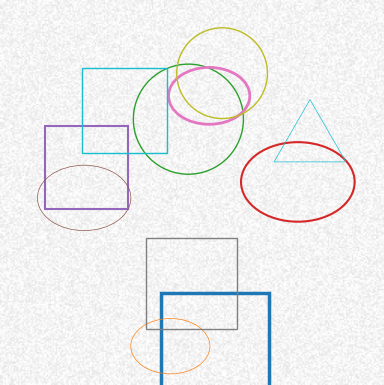[{"shape": "square", "thickness": 2.5, "radius": 0.7, "center": [0.558, 0.101]}, {"shape": "oval", "thickness": 0.5, "radius": 0.51, "center": [0.443, 0.101]}, {"shape": "circle", "thickness": 1, "radius": 0.71, "center": [0.489, 0.69]}, {"shape": "oval", "thickness": 1.5, "radius": 0.74, "center": [0.774, 0.527]}, {"shape": "square", "thickness": 1.5, "radius": 0.54, "center": [0.226, 0.565]}, {"shape": "oval", "thickness": 0.5, "radius": 0.61, "center": [0.219, 0.486]}, {"shape": "oval", "thickness": 2, "radius": 0.53, "center": [0.543, 0.751]}, {"shape": "square", "thickness": 1, "radius": 0.59, "center": [0.498, 0.264]}, {"shape": "circle", "thickness": 1, "radius": 0.59, "center": [0.577, 0.81]}, {"shape": "square", "thickness": 1, "radius": 0.55, "center": [0.323, 0.713]}, {"shape": "triangle", "thickness": 0.5, "radius": 0.54, "center": [0.805, 0.633]}]